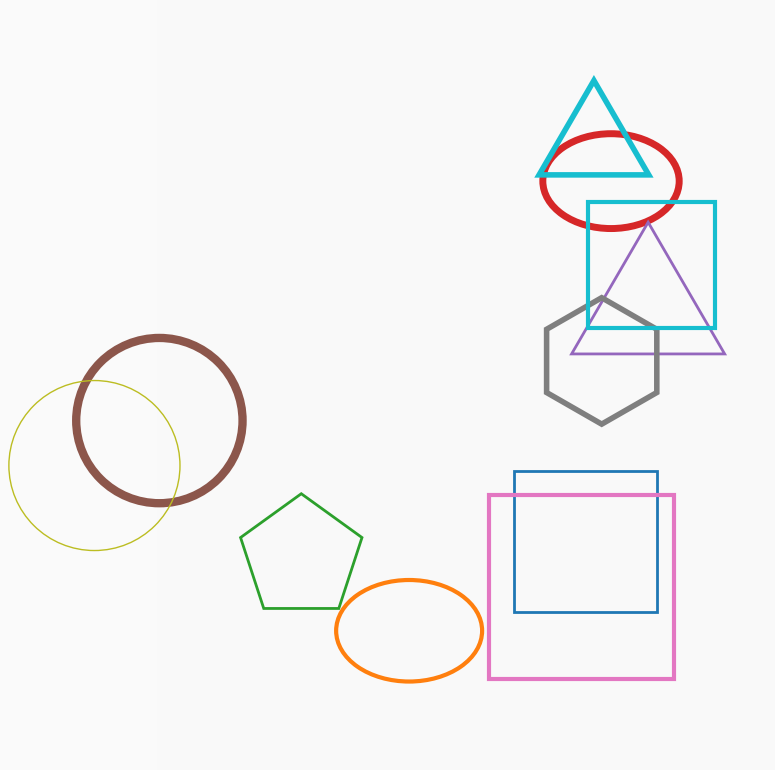[{"shape": "square", "thickness": 1, "radius": 0.46, "center": [0.756, 0.296]}, {"shape": "oval", "thickness": 1.5, "radius": 0.47, "center": [0.528, 0.181]}, {"shape": "pentagon", "thickness": 1, "radius": 0.41, "center": [0.389, 0.276]}, {"shape": "oval", "thickness": 2.5, "radius": 0.44, "center": [0.788, 0.765]}, {"shape": "triangle", "thickness": 1, "radius": 0.57, "center": [0.836, 0.597]}, {"shape": "circle", "thickness": 3, "radius": 0.54, "center": [0.206, 0.454]}, {"shape": "square", "thickness": 1.5, "radius": 0.6, "center": [0.751, 0.238]}, {"shape": "hexagon", "thickness": 2, "radius": 0.41, "center": [0.776, 0.531]}, {"shape": "circle", "thickness": 0.5, "radius": 0.55, "center": [0.122, 0.395]}, {"shape": "triangle", "thickness": 2, "radius": 0.41, "center": [0.766, 0.814]}, {"shape": "square", "thickness": 1.5, "radius": 0.41, "center": [0.84, 0.655]}]